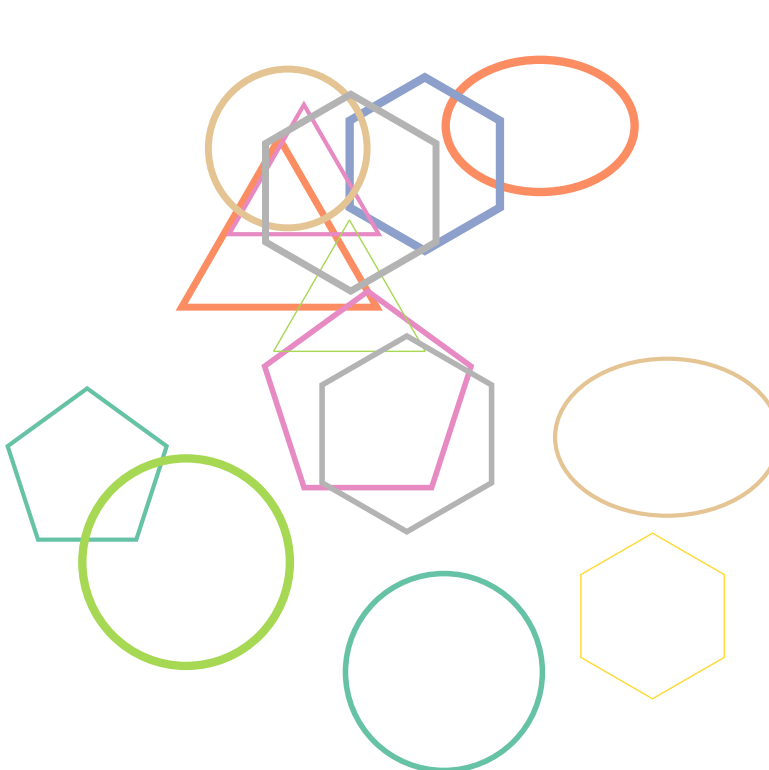[{"shape": "circle", "thickness": 2, "radius": 0.64, "center": [0.577, 0.127]}, {"shape": "pentagon", "thickness": 1.5, "radius": 0.54, "center": [0.113, 0.387]}, {"shape": "triangle", "thickness": 2.5, "radius": 0.73, "center": [0.363, 0.674]}, {"shape": "oval", "thickness": 3, "radius": 0.61, "center": [0.702, 0.836]}, {"shape": "hexagon", "thickness": 3, "radius": 0.56, "center": [0.552, 0.787]}, {"shape": "triangle", "thickness": 1.5, "radius": 0.56, "center": [0.395, 0.752]}, {"shape": "pentagon", "thickness": 2, "radius": 0.7, "center": [0.478, 0.481]}, {"shape": "triangle", "thickness": 0.5, "radius": 0.57, "center": [0.454, 0.601]}, {"shape": "circle", "thickness": 3, "radius": 0.67, "center": [0.242, 0.27]}, {"shape": "hexagon", "thickness": 0.5, "radius": 0.54, "center": [0.847, 0.2]}, {"shape": "oval", "thickness": 1.5, "radius": 0.73, "center": [0.867, 0.432]}, {"shape": "circle", "thickness": 2.5, "radius": 0.52, "center": [0.374, 0.807]}, {"shape": "hexagon", "thickness": 2, "radius": 0.64, "center": [0.528, 0.437]}, {"shape": "hexagon", "thickness": 2.5, "radius": 0.64, "center": [0.456, 0.75]}]